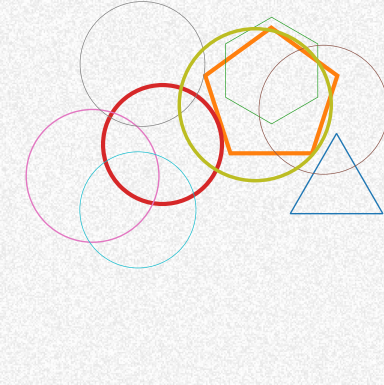[{"shape": "triangle", "thickness": 1, "radius": 0.69, "center": [0.874, 0.514]}, {"shape": "pentagon", "thickness": 3, "radius": 0.9, "center": [0.705, 0.748]}, {"shape": "hexagon", "thickness": 0.5, "radius": 0.69, "center": [0.706, 0.817]}, {"shape": "circle", "thickness": 3, "radius": 0.77, "center": [0.422, 0.625]}, {"shape": "circle", "thickness": 0.5, "radius": 0.84, "center": [0.84, 0.715]}, {"shape": "circle", "thickness": 1, "radius": 0.86, "center": [0.24, 0.543]}, {"shape": "circle", "thickness": 0.5, "radius": 0.81, "center": [0.37, 0.834]}, {"shape": "circle", "thickness": 2.5, "radius": 0.99, "center": [0.663, 0.728]}, {"shape": "circle", "thickness": 0.5, "radius": 0.75, "center": [0.358, 0.455]}]